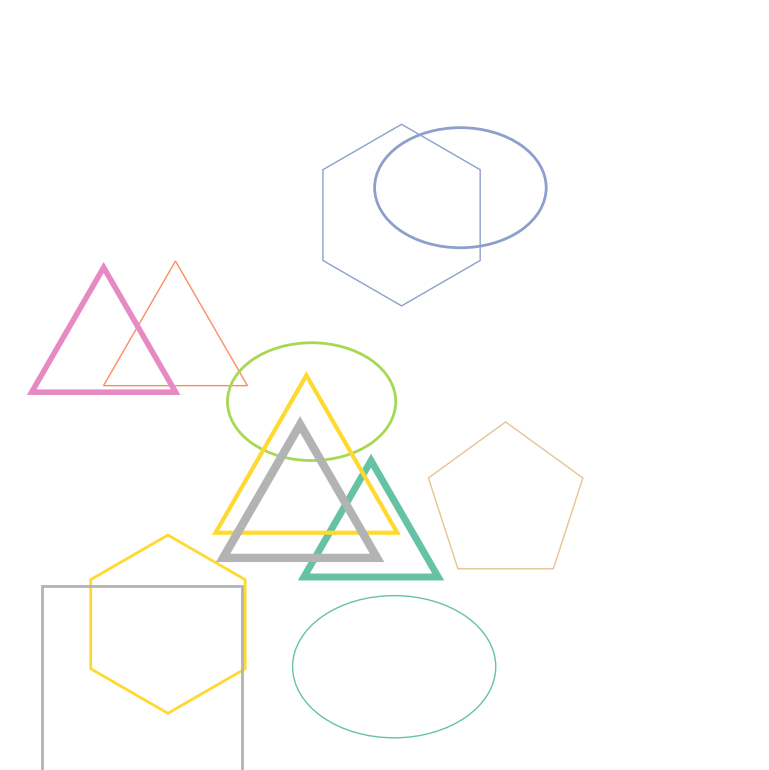[{"shape": "oval", "thickness": 0.5, "radius": 0.66, "center": [0.512, 0.134]}, {"shape": "triangle", "thickness": 2.5, "radius": 0.5, "center": [0.482, 0.301]}, {"shape": "triangle", "thickness": 0.5, "radius": 0.54, "center": [0.228, 0.553]}, {"shape": "oval", "thickness": 1, "radius": 0.56, "center": [0.598, 0.756]}, {"shape": "hexagon", "thickness": 0.5, "radius": 0.59, "center": [0.522, 0.721]}, {"shape": "triangle", "thickness": 2, "radius": 0.54, "center": [0.135, 0.545]}, {"shape": "oval", "thickness": 1, "radius": 0.55, "center": [0.405, 0.478]}, {"shape": "hexagon", "thickness": 1, "radius": 0.58, "center": [0.218, 0.189]}, {"shape": "triangle", "thickness": 1.5, "radius": 0.68, "center": [0.398, 0.376]}, {"shape": "pentagon", "thickness": 0.5, "radius": 0.53, "center": [0.657, 0.347]}, {"shape": "triangle", "thickness": 3, "radius": 0.58, "center": [0.39, 0.333]}, {"shape": "square", "thickness": 1, "radius": 0.65, "center": [0.184, 0.109]}]